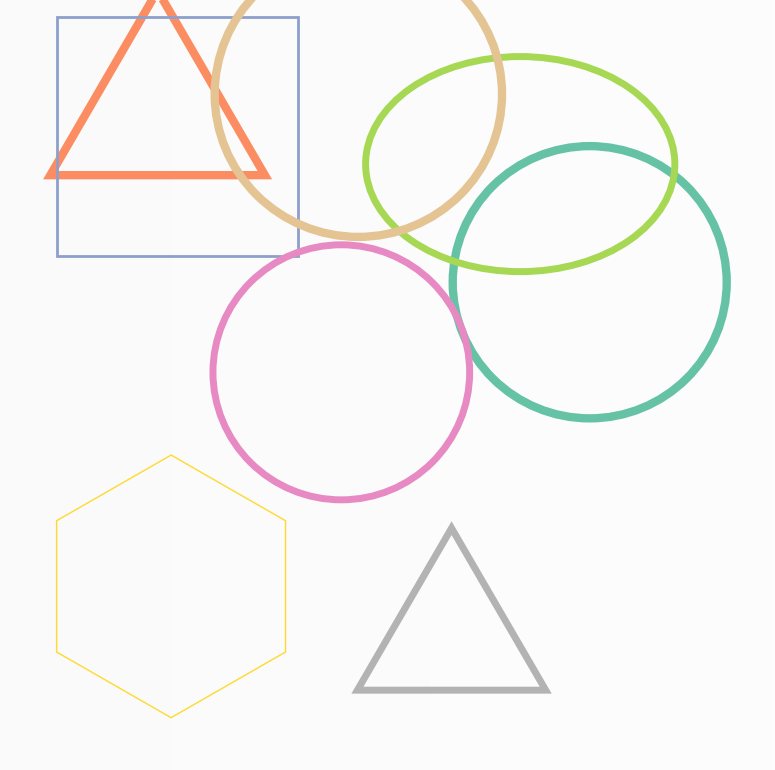[{"shape": "circle", "thickness": 3, "radius": 0.88, "center": [0.761, 0.633]}, {"shape": "triangle", "thickness": 3, "radius": 0.8, "center": [0.203, 0.852]}, {"shape": "square", "thickness": 1, "radius": 0.78, "center": [0.229, 0.823]}, {"shape": "circle", "thickness": 2.5, "radius": 0.83, "center": [0.44, 0.516]}, {"shape": "oval", "thickness": 2.5, "radius": 1.0, "center": [0.671, 0.787]}, {"shape": "hexagon", "thickness": 0.5, "radius": 0.85, "center": [0.221, 0.238]}, {"shape": "circle", "thickness": 3, "radius": 0.93, "center": [0.462, 0.878]}, {"shape": "triangle", "thickness": 2.5, "radius": 0.7, "center": [0.583, 0.174]}]